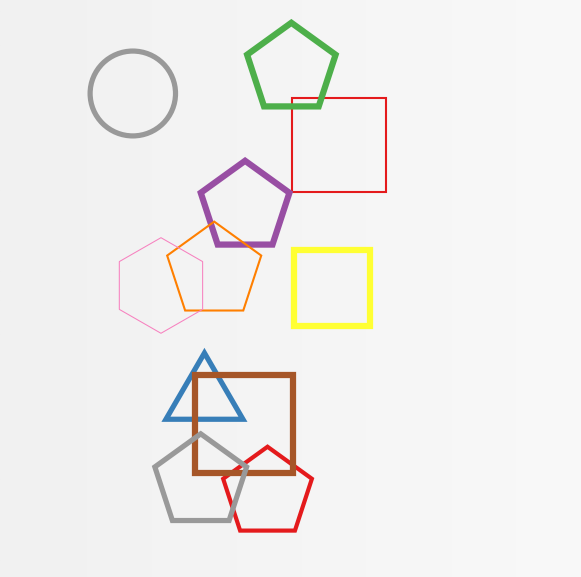[{"shape": "square", "thickness": 1, "radius": 0.41, "center": [0.583, 0.748]}, {"shape": "pentagon", "thickness": 2, "radius": 0.4, "center": [0.46, 0.145]}, {"shape": "triangle", "thickness": 2.5, "radius": 0.38, "center": [0.352, 0.311]}, {"shape": "pentagon", "thickness": 3, "radius": 0.4, "center": [0.501, 0.88]}, {"shape": "pentagon", "thickness": 3, "radius": 0.4, "center": [0.422, 0.641]}, {"shape": "pentagon", "thickness": 1, "radius": 0.43, "center": [0.369, 0.53]}, {"shape": "square", "thickness": 3, "radius": 0.33, "center": [0.571, 0.5]}, {"shape": "square", "thickness": 3, "radius": 0.42, "center": [0.42, 0.265]}, {"shape": "hexagon", "thickness": 0.5, "radius": 0.41, "center": [0.277, 0.505]}, {"shape": "circle", "thickness": 2.5, "radius": 0.37, "center": [0.229, 0.837]}, {"shape": "pentagon", "thickness": 2.5, "radius": 0.41, "center": [0.345, 0.165]}]